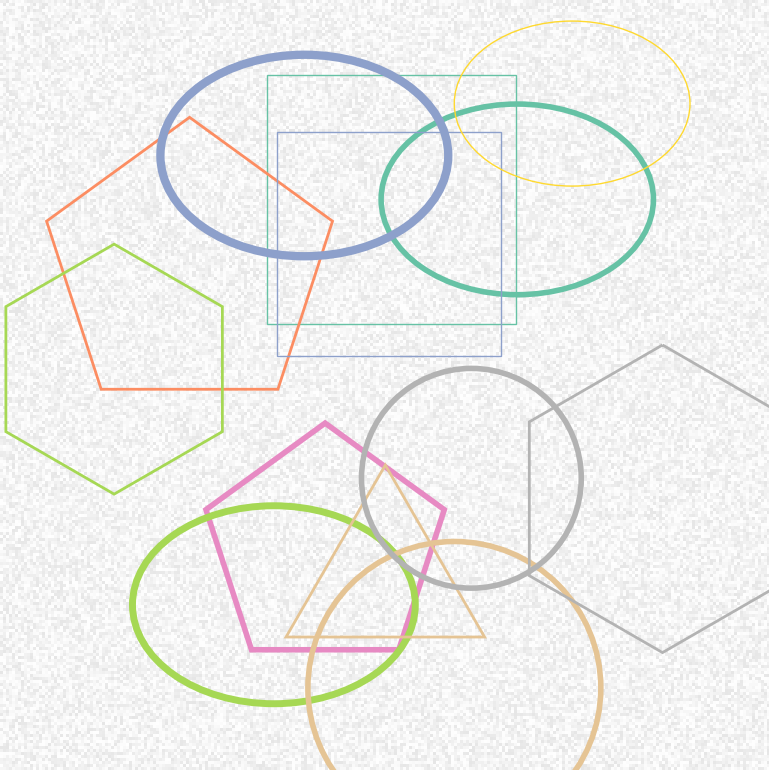[{"shape": "oval", "thickness": 2, "radius": 0.88, "center": [0.672, 0.741]}, {"shape": "square", "thickness": 0.5, "radius": 0.81, "center": [0.508, 0.741]}, {"shape": "pentagon", "thickness": 1, "radius": 0.98, "center": [0.246, 0.652]}, {"shape": "square", "thickness": 0.5, "radius": 0.73, "center": [0.505, 0.683]}, {"shape": "oval", "thickness": 3, "radius": 0.93, "center": [0.395, 0.798]}, {"shape": "pentagon", "thickness": 2, "radius": 0.81, "center": [0.422, 0.288]}, {"shape": "hexagon", "thickness": 1, "radius": 0.81, "center": [0.148, 0.521]}, {"shape": "oval", "thickness": 2.5, "radius": 0.92, "center": [0.356, 0.215]}, {"shape": "oval", "thickness": 0.5, "radius": 0.77, "center": [0.743, 0.865]}, {"shape": "triangle", "thickness": 1, "radius": 0.74, "center": [0.5, 0.247]}, {"shape": "circle", "thickness": 2, "radius": 0.95, "center": [0.59, 0.107]}, {"shape": "hexagon", "thickness": 1, "radius": 1.0, "center": [0.86, 0.352]}, {"shape": "circle", "thickness": 2, "radius": 0.71, "center": [0.612, 0.379]}]